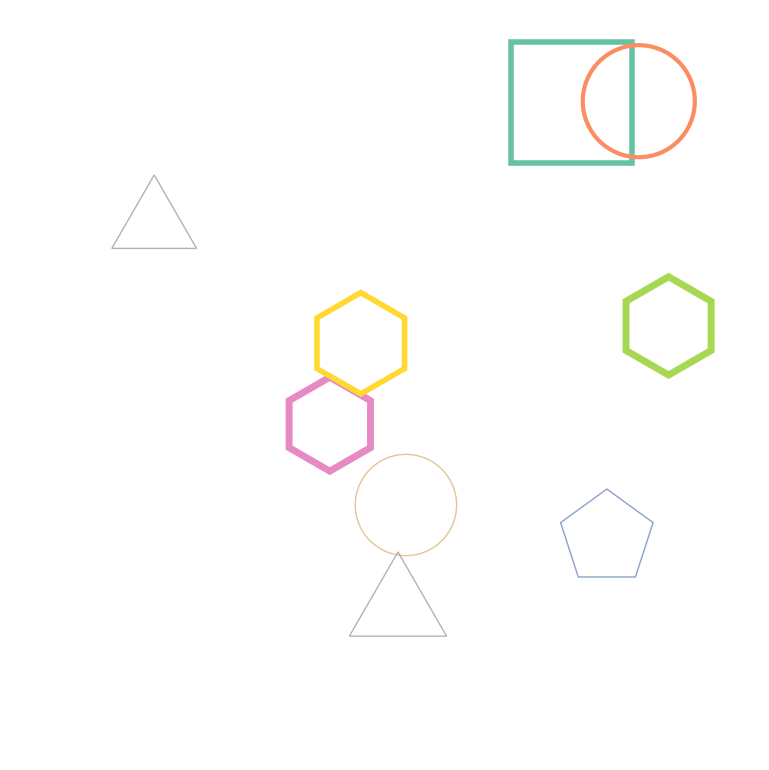[{"shape": "square", "thickness": 2, "radius": 0.39, "center": [0.742, 0.867]}, {"shape": "circle", "thickness": 1.5, "radius": 0.36, "center": [0.83, 0.869]}, {"shape": "pentagon", "thickness": 0.5, "radius": 0.32, "center": [0.788, 0.302]}, {"shape": "hexagon", "thickness": 2.5, "radius": 0.31, "center": [0.428, 0.449]}, {"shape": "hexagon", "thickness": 2.5, "radius": 0.32, "center": [0.868, 0.577]}, {"shape": "hexagon", "thickness": 2, "radius": 0.33, "center": [0.469, 0.554]}, {"shape": "circle", "thickness": 0.5, "radius": 0.33, "center": [0.527, 0.344]}, {"shape": "triangle", "thickness": 0.5, "radius": 0.36, "center": [0.517, 0.21]}, {"shape": "triangle", "thickness": 0.5, "radius": 0.32, "center": [0.2, 0.709]}]